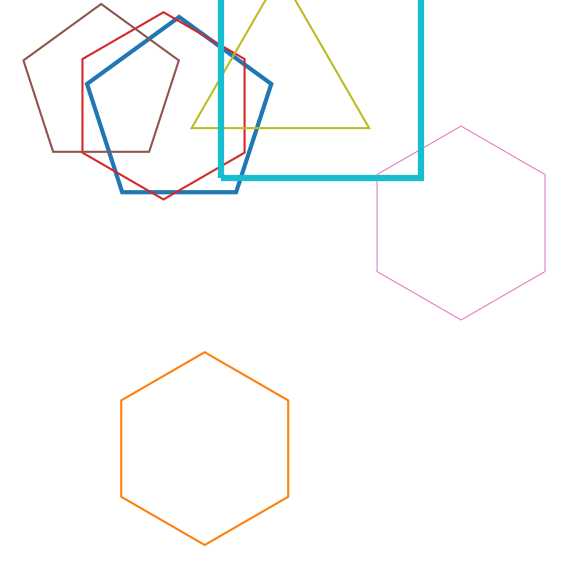[{"shape": "pentagon", "thickness": 2, "radius": 0.84, "center": [0.31, 0.802]}, {"shape": "hexagon", "thickness": 1, "radius": 0.83, "center": [0.354, 0.222]}, {"shape": "hexagon", "thickness": 1, "radius": 0.81, "center": [0.283, 0.816]}, {"shape": "pentagon", "thickness": 1, "radius": 0.71, "center": [0.175, 0.851]}, {"shape": "hexagon", "thickness": 0.5, "radius": 0.84, "center": [0.798, 0.613]}, {"shape": "triangle", "thickness": 1, "radius": 0.89, "center": [0.485, 0.866]}, {"shape": "square", "thickness": 3, "radius": 0.87, "center": [0.555, 0.864]}]